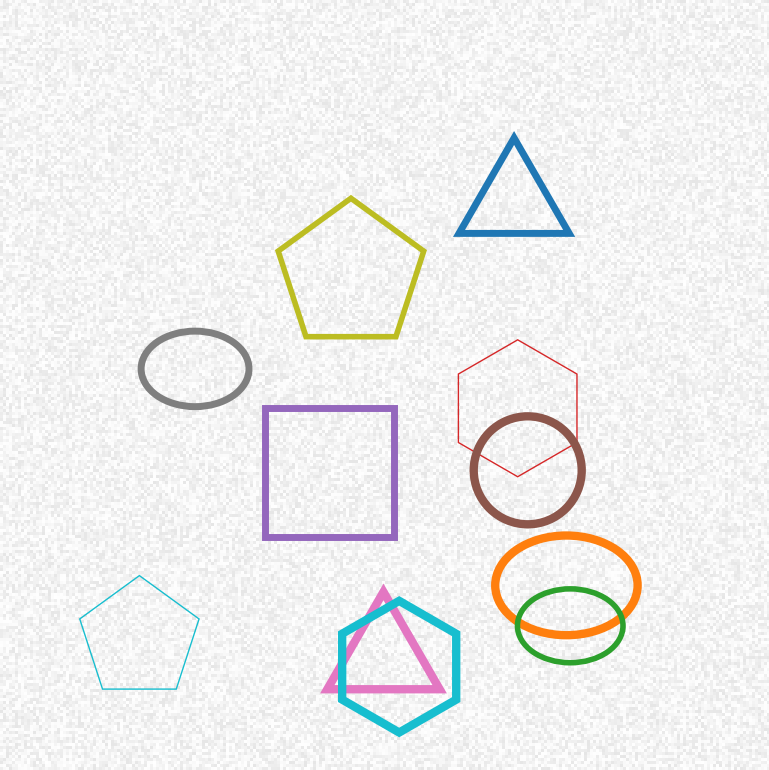[{"shape": "triangle", "thickness": 2.5, "radius": 0.41, "center": [0.668, 0.738]}, {"shape": "oval", "thickness": 3, "radius": 0.46, "center": [0.736, 0.24]}, {"shape": "oval", "thickness": 2, "radius": 0.34, "center": [0.741, 0.187]}, {"shape": "hexagon", "thickness": 0.5, "radius": 0.44, "center": [0.672, 0.47]}, {"shape": "square", "thickness": 2.5, "radius": 0.42, "center": [0.428, 0.387]}, {"shape": "circle", "thickness": 3, "radius": 0.35, "center": [0.685, 0.389]}, {"shape": "triangle", "thickness": 3, "radius": 0.42, "center": [0.498, 0.147]}, {"shape": "oval", "thickness": 2.5, "radius": 0.35, "center": [0.253, 0.521]}, {"shape": "pentagon", "thickness": 2, "radius": 0.5, "center": [0.456, 0.643]}, {"shape": "pentagon", "thickness": 0.5, "radius": 0.41, "center": [0.181, 0.171]}, {"shape": "hexagon", "thickness": 3, "radius": 0.43, "center": [0.518, 0.134]}]